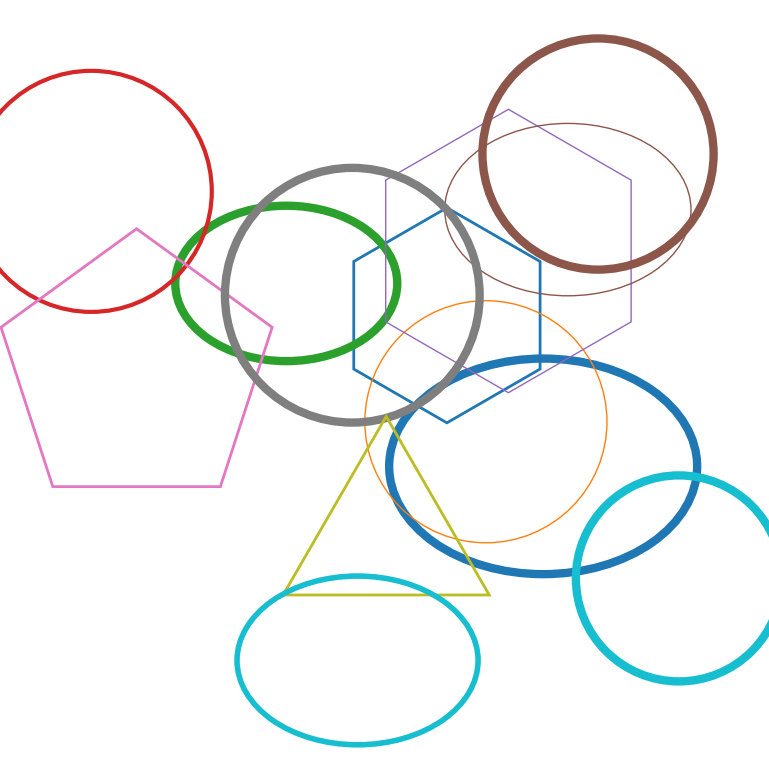[{"shape": "oval", "thickness": 3, "radius": 1.0, "center": [0.705, 0.394]}, {"shape": "hexagon", "thickness": 1, "radius": 0.7, "center": [0.58, 0.591]}, {"shape": "circle", "thickness": 0.5, "radius": 0.79, "center": [0.631, 0.452]}, {"shape": "oval", "thickness": 3, "radius": 0.72, "center": [0.372, 0.632]}, {"shape": "circle", "thickness": 1.5, "radius": 0.78, "center": [0.118, 0.751]}, {"shape": "hexagon", "thickness": 0.5, "radius": 0.92, "center": [0.66, 0.674]}, {"shape": "circle", "thickness": 3, "radius": 0.75, "center": [0.777, 0.8]}, {"shape": "oval", "thickness": 0.5, "radius": 0.8, "center": [0.737, 0.728]}, {"shape": "pentagon", "thickness": 1, "radius": 0.93, "center": [0.177, 0.518]}, {"shape": "circle", "thickness": 3, "radius": 0.83, "center": [0.458, 0.617]}, {"shape": "triangle", "thickness": 1, "radius": 0.77, "center": [0.502, 0.305]}, {"shape": "circle", "thickness": 3, "radius": 0.67, "center": [0.882, 0.249]}, {"shape": "oval", "thickness": 2, "radius": 0.78, "center": [0.464, 0.142]}]